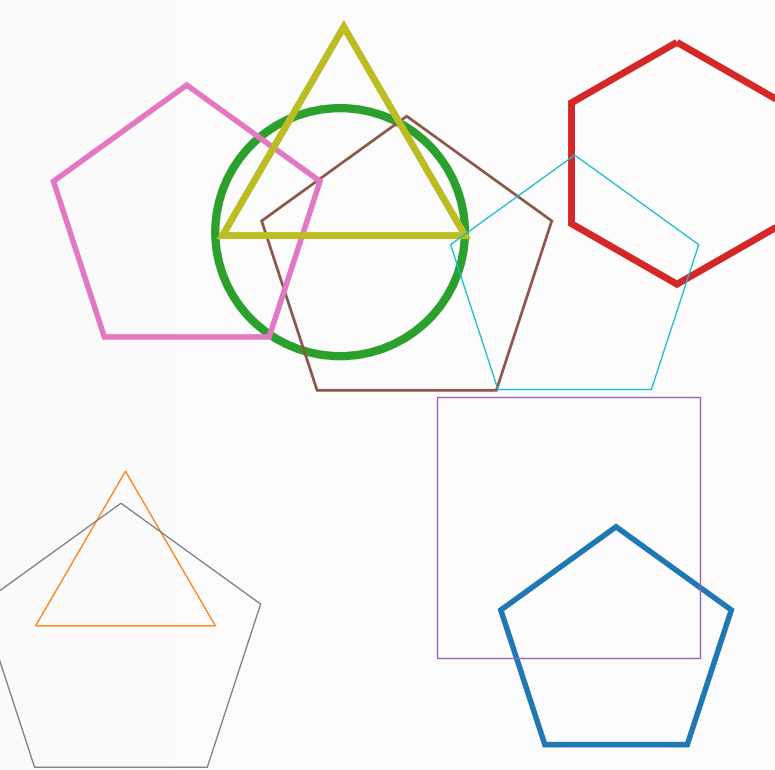[{"shape": "pentagon", "thickness": 2, "radius": 0.78, "center": [0.795, 0.159]}, {"shape": "triangle", "thickness": 0.5, "radius": 0.67, "center": [0.162, 0.254]}, {"shape": "circle", "thickness": 3, "radius": 0.81, "center": [0.439, 0.699]}, {"shape": "hexagon", "thickness": 2.5, "radius": 0.79, "center": [0.874, 0.788]}, {"shape": "square", "thickness": 0.5, "radius": 0.85, "center": [0.733, 0.315]}, {"shape": "pentagon", "thickness": 1, "radius": 0.98, "center": [0.525, 0.652]}, {"shape": "pentagon", "thickness": 2, "radius": 0.9, "center": [0.241, 0.709]}, {"shape": "pentagon", "thickness": 0.5, "radius": 0.95, "center": [0.156, 0.157]}, {"shape": "triangle", "thickness": 2.5, "radius": 0.9, "center": [0.444, 0.784]}, {"shape": "pentagon", "thickness": 0.5, "radius": 0.84, "center": [0.742, 0.63]}]